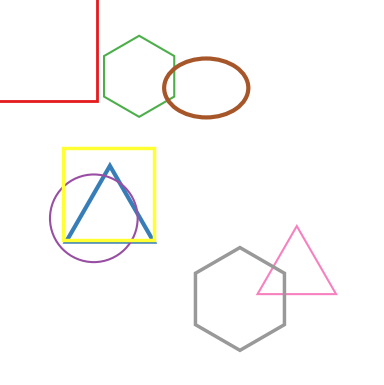[{"shape": "square", "thickness": 2, "radius": 0.73, "center": [0.106, 0.882]}, {"shape": "triangle", "thickness": 3, "radius": 0.66, "center": [0.285, 0.438]}, {"shape": "hexagon", "thickness": 1.5, "radius": 0.53, "center": [0.361, 0.802]}, {"shape": "circle", "thickness": 1.5, "radius": 0.57, "center": [0.244, 0.433]}, {"shape": "square", "thickness": 2.5, "radius": 0.6, "center": [0.281, 0.497]}, {"shape": "oval", "thickness": 3, "radius": 0.55, "center": [0.536, 0.772]}, {"shape": "triangle", "thickness": 1.5, "radius": 0.59, "center": [0.771, 0.295]}, {"shape": "hexagon", "thickness": 2.5, "radius": 0.67, "center": [0.623, 0.224]}]